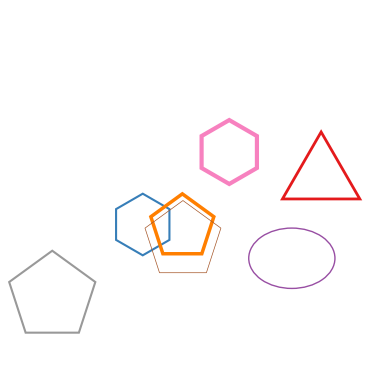[{"shape": "triangle", "thickness": 2, "radius": 0.58, "center": [0.834, 0.541]}, {"shape": "hexagon", "thickness": 1.5, "radius": 0.4, "center": [0.371, 0.417]}, {"shape": "oval", "thickness": 1, "radius": 0.56, "center": [0.758, 0.329]}, {"shape": "pentagon", "thickness": 2.5, "radius": 0.43, "center": [0.474, 0.41]}, {"shape": "pentagon", "thickness": 0.5, "radius": 0.52, "center": [0.475, 0.375]}, {"shape": "hexagon", "thickness": 3, "radius": 0.41, "center": [0.595, 0.605]}, {"shape": "pentagon", "thickness": 1.5, "radius": 0.59, "center": [0.136, 0.231]}]